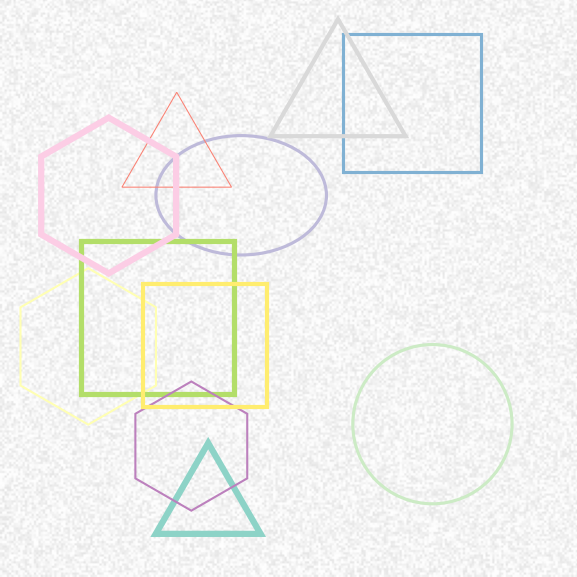[{"shape": "triangle", "thickness": 3, "radius": 0.52, "center": [0.361, 0.127]}, {"shape": "hexagon", "thickness": 1, "radius": 0.68, "center": [0.153, 0.399]}, {"shape": "oval", "thickness": 1.5, "radius": 0.74, "center": [0.418, 0.661]}, {"shape": "triangle", "thickness": 0.5, "radius": 0.55, "center": [0.306, 0.73]}, {"shape": "square", "thickness": 1.5, "radius": 0.6, "center": [0.714, 0.82]}, {"shape": "square", "thickness": 2.5, "radius": 0.66, "center": [0.273, 0.449]}, {"shape": "hexagon", "thickness": 3, "radius": 0.67, "center": [0.188, 0.661]}, {"shape": "triangle", "thickness": 2, "radius": 0.68, "center": [0.585, 0.831]}, {"shape": "hexagon", "thickness": 1, "radius": 0.56, "center": [0.331, 0.227]}, {"shape": "circle", "thickness": 1.5, "radius": 0.69, "center": [0.749, 0.265]}, {"shape": "square", "thickness": 2, "radius": 0.53, "center": [0.355, 0.401]}]